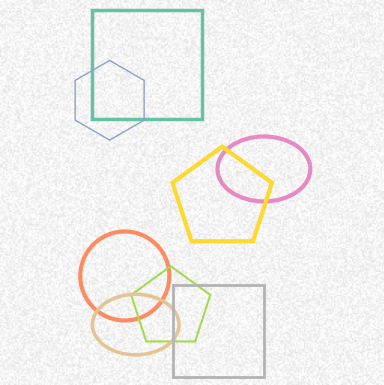[{"shape": "square", "thickness": 2.5, "radius": 0.71, "center": [0.381, 0.832]}, {"shape": "circle", "thickness": 3, "radius": 0.58, "center": [0.324, 0.283]}, {"shape": "hexagon", "thickness": 1, "radius": 0.52, "center": [0.285, 0.74]}, {"shape": "oval", "thickness": 3, "radius": 0.6, "center": [0.686, 0.561]}, {"shape": "pentagon", "thickness": 1.5, "radius": 0.54, "center": [0.443, 0.201]}, {"shape": "pentagon", "thickness": 3, "radius": 0.68, "center": [0.577, 0.483]}, {"shape": "oval", "thickness": 2.5, "radius": 0.56, "center": [0.353, 0.157]}, {"shape": "square", "thickness": 2, "radius": 0.59, "center": [0.568, 0.14]}]